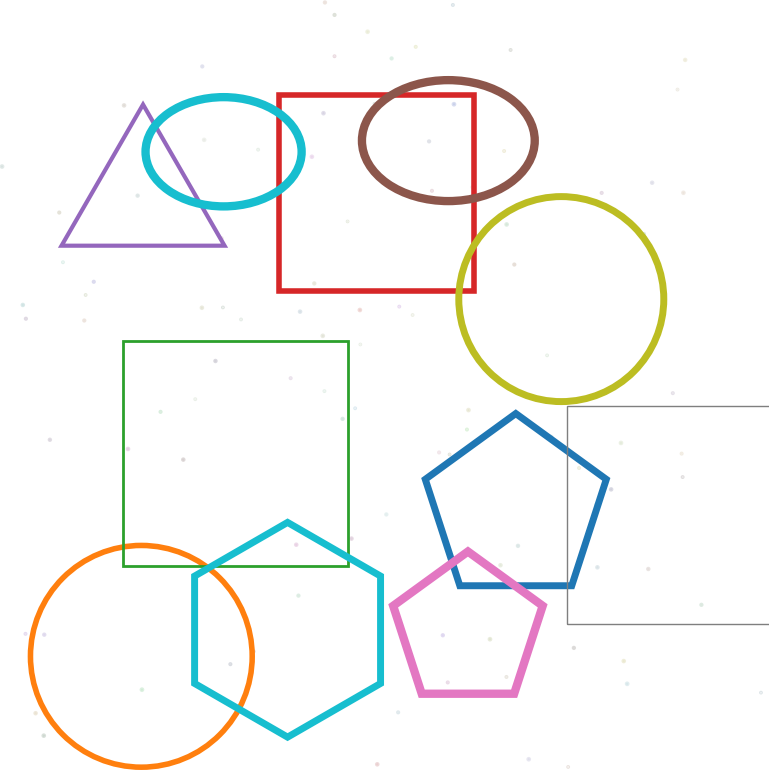[{"shape": "pentagon", "thickness": 2.5, "radius": 0.62, "center": [0.67, 0.339]}, {"shape": "circle", "thickness": 2, "radius": 0.72, "center": [0.184, 0.148]}, {"shape": "square", "thickness": 1, "radius": 0.73, "center": [0.306, 0.411]}, {"shape": "square", "thickness": 2, "radius": 0.63, "center": [0.489, 0.749]}, {"shape": "triangle", "thickness": 1.5, "radius": 0.61, "center": [0.186, 0.742]}, {"shape": "oval", "thickness": 3, "radius": 0.56, "center": [0.582, 0.817]}, {"shape": "pentagon", "thickness": 3, "radius": 0.51, "center": [0.608, 0.182]}, {"shape": "square", "thickness": 0.5, "radius": 0.71, "center": [0.877, 0.332]}, {"shape": "circle", "thickness": 2.5, "radius": 0.67, "center": [0.729, 0.612]}, {"shape": "oval", "thickness": 3, "radius": 0.51, "center": [0.29, 0.803]}, {"shape": "hexagon", "thickness": 2.5, "radius": 0.7, "center": [0.373, 0.182]}]